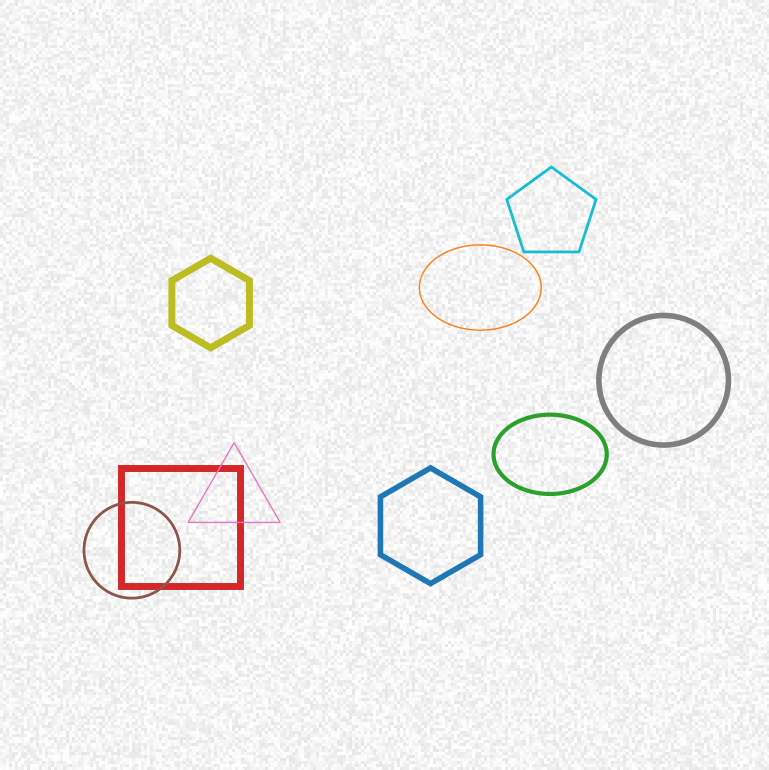[{"shape": "hexagon", "thickness": 2, "radius": 0.38, "center": [0.559, 0.317]}, {"shape": "oval", "thickness": 0.5, "radius": 0.4, "center": [0.624, 0.627]}, {"shape": "oval", "thickness": 1.5, "radius": 0.37, "center": [0.714, 0.41]}, {"shape": "square", "thickness": 2.5, "radius": 0.39, "center": [0.234, 0.316]}, {"shape": "circle", "thickness": 1, "radius": 0.31, "center": [0.171, 0.285]}, {"shape": "triangle", "thickness": 0.5, "radius": 0.35, "center": [0.304, 0.356]}, {"shape": "circle", "thickness": 2, "radius": 0.42, "center": [0.862, 0.506]}, {"shape": "hexagon", "thickness": 2.5, "radius": 0.29, "center": [0.274, 0.606]}, {"shape": "pentagon", "thickness": 1, "radius": 0.3, "center": [0.716, 0.722]}]